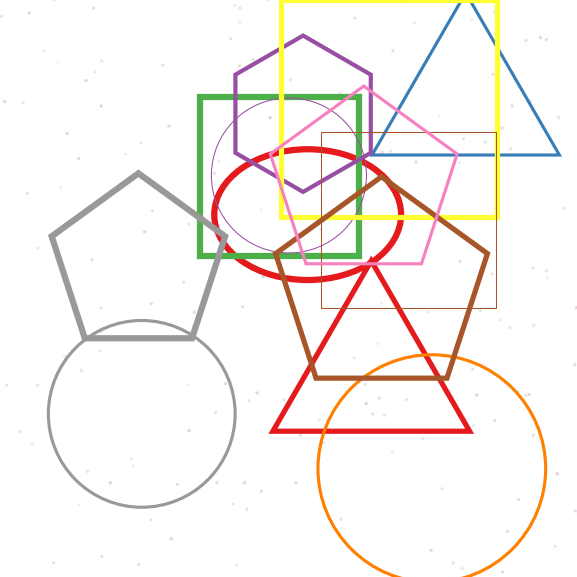[{"shape": "oval", "thickness": 3, "radius": 0.81, "center": [0.533, 0.627]}, {"shape": "triangle", "thickness": 2.5, "radius": 0.98, "center": [0.643, 0.351]}, {"shape": "triangle", "thickness": 1.5, "radius": 0.94, "center": [0.806, 0.824]}, {"shape": "square", "thickness": 3, "radius": 0.69, "center": [0.484, 0.694]}, {"shape": "circle", "thickness": 0.5, "radius": 0.67, "center": [0.5, 0.695]}, {"shape": "hexagon", "thickness": 2, "radius": 0.68, "center": [0.525, 0.802]}, {"shape": "circle", "thickness": 1.5, "radius": 0.99, "center": [0.748, 0.188]}, {"shape": "square", "thickness": 2.5, "radius": 0.94, "center": [0.673, 0.811]}, {"shape": "square", "thickness": 0.5, "radius": 0.76, "center": [0.707, 0.619]}, {"shape": "pentagon", "thickness": 2.5, "radius": 0.96, "center": [0.661, 0.5]}, {"shape": "pentagon", "thickness": 1.5, "radius": 0.85, "center": [0.63, 0.68]}, {"shape": "pentagon", "thickness": 3, "radius": 0.79, "center": [0.24, 0.541]}, {"shape": "circle", "thickness": 1.5, "radius": 0.81, "center": [0.245, 0.282]}]